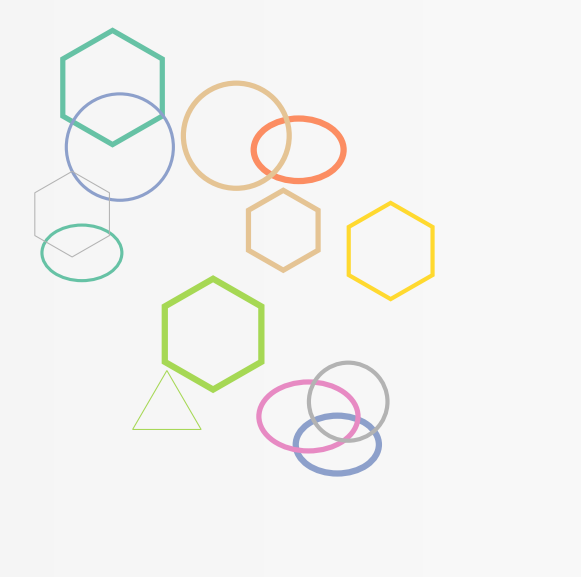[{"shape": "oval", "thickness": 1.5, "radius": 0.34, "center": [0.141, 0.561]}, {"shape": "hexagon", "thickness": 2.5, "radius": 0.49, "center": [0.194, 0.848]}, {"shape": "oval", "thickness": 3, "radius": 0.39, "center": [0.514, 0.74]}, {"shape": "circle", "thickness": 1.5, "radius": 0.46, "center": [0.206, 0.744]}, {"shape": "oval", "thickness": 3, "radius": 0.36, "center": [0.58, 0.229]}, {"shape": "oval", "thickness": 2.5, "radius": 0.43, "center": [0.531, 0.278]}, {"shape": "triangle", "thickness": 0.5, "radius": 0.34, "center": [0.287, 0.29]}, {"shape": "hexagon", "thickness": 3, "radius": 0.48, "center": [0.367, 0.42]}, {"shape": "hexagon", "thickness": 2, "radius": 0.42, "center": [0.672, 0.564]}, {"shape": "circle", "thickness": 2.5, "radius": 0.46, "center": [0.407, 0.764]}, {"shape": "hexagon", "thickness": 2.5, "radius": 0.35, "center": [0.487, 0.6]}, {"shape": "circle", "thickness": 2, "radius": 0.34, "center": [0.599, 0.304]}, {"shape": "hexagon", "thickness": 0.5, "radius": 0.37, "center": [0.124, 0.628]}]